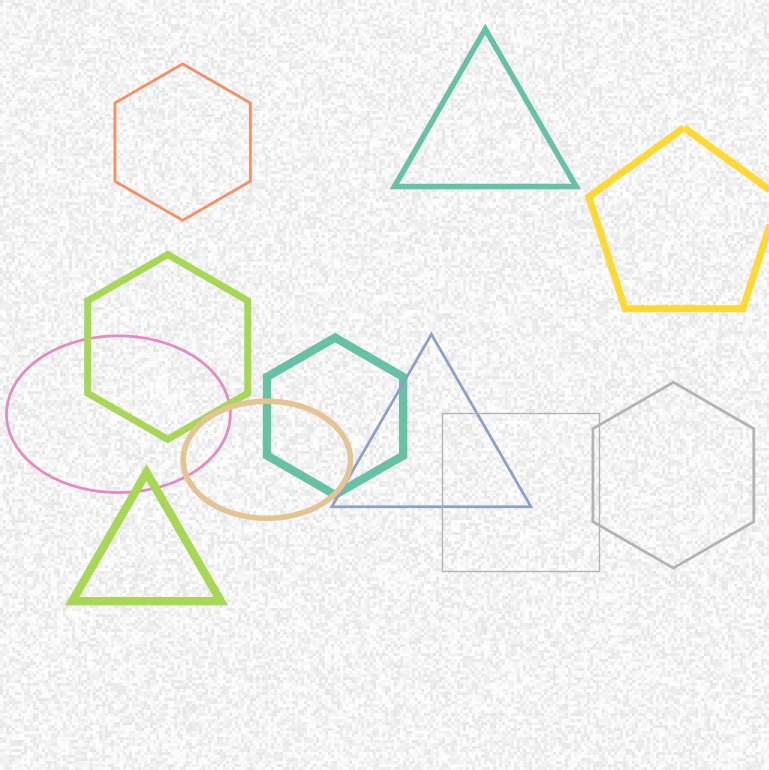[{"shape": "hexagon", "thickness": 3, "radius": 0.51, "center": [0.435, 0.459]}, {"shape": "triangle", "thickness": 2, "radius": 0.68, "center": [0.63, 0.826]}, {"shape": "hexagon", "thickness": 1, "radius": 0.51, "center": [0.237, 0.815]}, {"shape": "triangle", "thickness": 1, "radius": 0.75, "center": [0.56, 0.417]}, {"shape": "oval", "thickness": 1, "radius": 0.73, "center": [0.154, 0.462]}, {"shape": "triangle", "thickness": 3, "radius": 0.56, "center": [0.19, 0.275]}, {"shape": "hexagon", "thickness": 2.5, "radius": 0.6, "center": [0.218, 0.549]}, {"shape": "pentagon", "thickness": 2.5, "radius": 0.65, "center": [0.888, 0.704]}, {"shape": "oval", "thickness": 2, "radius": 0.54, "center": [0.347, 0.403]}, {"shape": "hexagon", "thickness": 1, "radius": 0.6, "center": [0.875, 0.383]}, {"shape": "square", "thickness": 0.5, "radius": 0.51, "center": [0.676, 0.361]}]